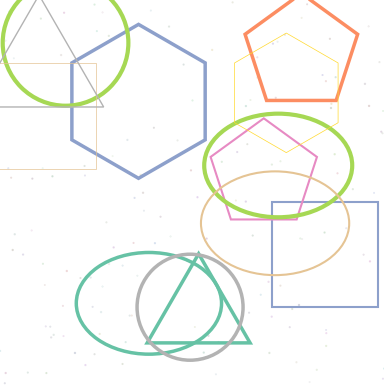[{"shape": "oval", "thickness": 2.5, "radius": 0.94, "center": [0.387, 0.212]}, {"shape": "triangle", "thickness": 2.5, "radius": 0.77, "center": [0.516, 0.187]}, {"shape": "pentagon", "thickness": 2.5, "radius": 0.77, "center": [0.783, 0.863]}, {"shape": "hexagon", "thickness": 2.5, "radius": 1.0, "center": [0.36, 0.737]}, {"shape": "square", "thickness": 1.5, "radius": 0.69, "center": [0.845, 0.339]}, {"shape": "pentagon", "thickness": 1.5, "radius": 0.73, "center": [0.685, 0.547]}, {"shape": "circle", "thickness": 3, "radius": 0.82, "center": [0.17, 0.889]}, {"shape": "oval", "thickness": 3, "radius": 0.96, "center": [0.723, 0.57]}, {"shape": "hexagon", "thickness": 0.5, "radius": 0.78, "center": [0.744, 0.759]}, {"shape": "oval", "thickness": 1.5, "radius": 0.96, "center": [0.714, 0.42]}, {"shape": "square", "thickness": 0.5, "radius": 0.69, "center": [0.11, 0.699]}, {"shape": "circle", "thickness": 2.5, "radius": 0.69, "center": [0.494, 0.202]}, {"shape": "triangle", "thickness": 1, "radius": 0.97, "center": [0.101, 0.819]}]